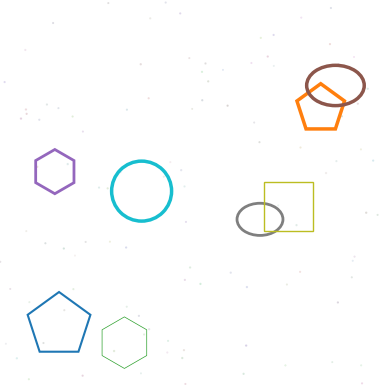[{"shape": "pentagon", "thickness": 1.5, "radius": 0.43, "center": [0.153, 0.156]}, {"shape": "pentagon", "thickness": 2.5, "radius": 0.32, "center": [0.833, 0.718]}, {"shape": "hexagon", "thickness": 0.5, "radius": 0.33, "center": [0.323, 0.11]}, {"shape": "hexagon", "thickness": 2, "radius": 0.29, "center": [0.142, 0.554]}, {"shape": "oval", "thickness": 2.5, "radius": 0.37, "center": [0.871, 0.778]}, {"shape": "oval", "thickness": 2, "radius": 0.3, "center": [0.675, 0.43]}, {"shape": "square", "thickness": 1, "radius": 0.32, "center": [0.748, 0.464]}, {"shape": "circle", "thickness": 2.5, "radius": 0.39, "center": [0.368, 0.504]}]